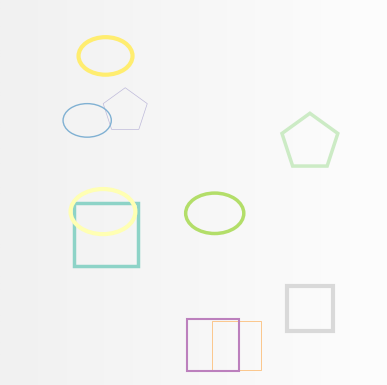[{"shape": "square", "thickness": 2.5, "radius": 0.41, "center": [0.273, 0.39]}, {"shape": "oval", "thickness": 3, "radius": 0.42, "center": [0.266, 0.45]}, {"shape": "pentagon", "thickness": 0.5, "radius": 0.3, "center": [0.323, 0.712]}, {"shape": "oval", "thickness": 1, "radius": 0.31, "center": [0.225, 0.687]}, {"shape": "square", "thickness": 0.5, "radius": 0.31, "center": [0.611, 0.102]}, {"shape": "oval", "thickness": 2.5, "radius": 0.38, "center": [0.554, 0.446]}, {"shape": "square", "thickness": 3, "radius": 0.3, "center": [0.8, 0.199]}, {"shape": "square", "thickness": 1.5, "radius": 0.34, "center": [0.549, 0.104]}, {"shape": "pentagon", "thickness": 2.5, "radius": 0.38, "center": [0.8, 0.63]}, {"shape": "oval", "thickness": 3, "radius": 0.35, "center": [0.272, 0.855]}]